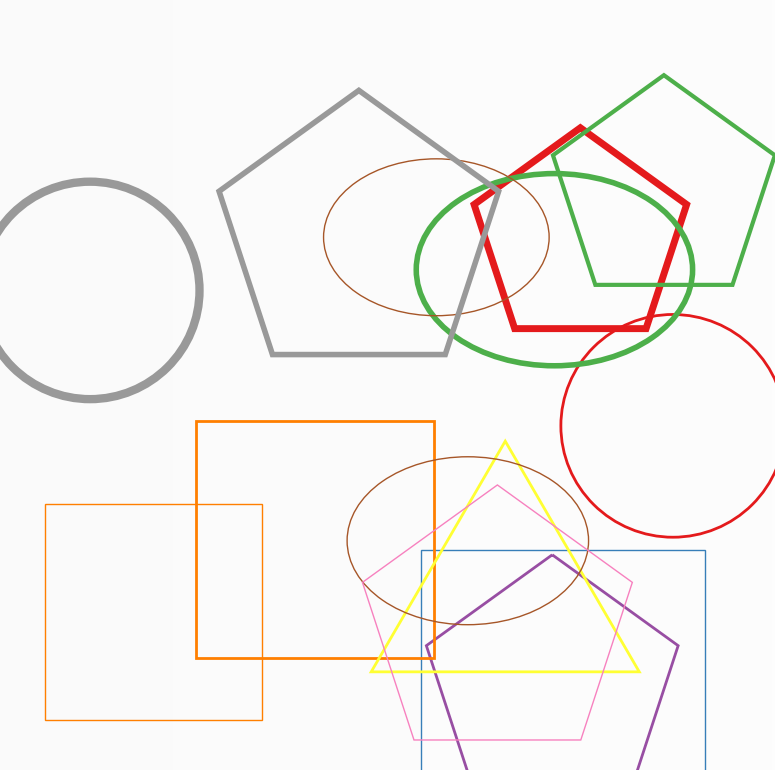[{"shape": "circle", "thickness": 1, "radius": 0.72, "center": [0.868, 0.447]}, {"shape": "pentagon", "thickness": 2.5, "radius": 0.72, "center": [0.749, 0.69]}, {"shape": "square", "thickness": 0.5, "radius": 0.92, "center": [0.726, 0.102]}, {"shape": "oval", "thickness": 2, "radius": 0.89, "center": [0.715, 0.65]}, {"shape": "pentagon", "thickness": 1.5, "radius": 0.75, "center": [0.857, 0.752]}, {"shape": "pentagon", "thickness": 1, "radius": 0.85, "center": [0.713, 0.109]}, {"shape": "square", "thickness": 0.5, "radius": 0.7, "center": [0.198, 0.205]}, {"shape": "square", "thickness": 1, "radius": 0.77, "center": [0.406, 0.299]}, {"shape": "triangle", "thickness": 1, "radius": 1.0, "center": [0.652, 0.227]}, {"shape": "oval", "thickness": 0.5, "radius": 0.73, "center": [0.563, 0.692]}, {"shape": "oval", "thickness": 0.5, "radius": 0.78, "center": [0.604, 0.298]}, {"shape": "pentagon", "thickness": 0.5, "radius": 0.92, "center": [0.642, 0.187]}, {"shape": "circle", "thickness": 3, "radius": 0.71, "center": [0.116, 0.623]}, {"shape": "pentagon", "thickness": 2, "radius": 0.95, "center": [0.463, 0.693]}]